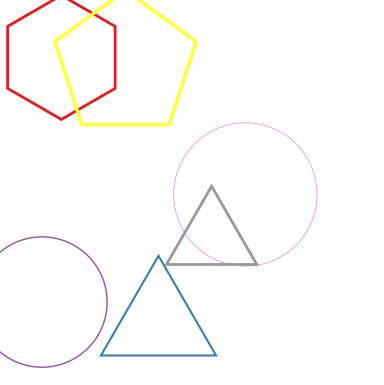[{"shape": "hexagon", "thickness": 2, "radius": 0.81, "center": [0.159, 0.851]}, {"shape": "triangle", "thickness": 1.5, "radius": 0.86, "center": [0.412, 0.163]}, {"shape": "circle", "thickness": 1, "radius": 0.85, "center": [0.109, 0.215]}, {"shape": "pentagon", "thickness": 2.5, "radius": 0.96, "center": [0.326, 0.832]}, {"shape": "circle", "thickness": 0.5, "radius": 0.93, "center": [0.637, 0.495]}, {"shape": "triangle", "thickness": 2, "radius": 0.68, "center": [0.55, 0.381]}]